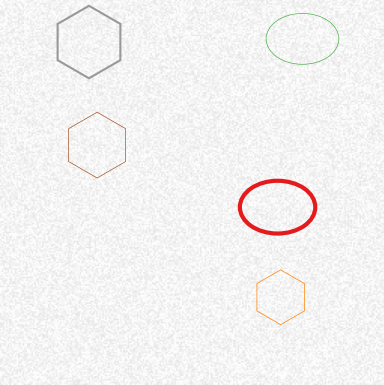[{"shape": "oval", "thickness": 3, "radius": 0.49, "center": [0.721, 0.462]}, {"shape": "oval", "thickness": 0.5, "radius": 0.47, "center": [0.786, 0.899]}, {"shape": "hexagon", "thickness": 0.5, "radius": 0.36, "center": [0.729, 0.228]}, {"shape": "hexagon", "thickness": 0.5, "radius": 0.43, "center": [0.252, 0.623]}, {"shape": "hexagon", "thickness": 1.5, "radius": 0.47, "center": [0.231, 0.891]}]